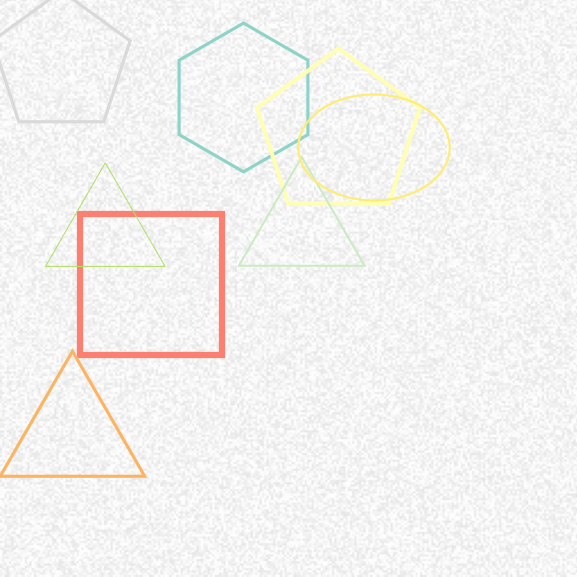[{"shape": "hexagon", "thickness": 1.5, "radius": 0.64, "center": [0.422, 0.83]}, {"shape": "pentagon", "thickness": 2, "radius": 0.74, "center": [0.586, 0.767]}, {"shape": "square", "thickness": 3, "radius": 0.61, "center": [0.261, 0.507]}, {"shape": "triangle", "thickness": 1.5, "radius": 0.72, "center": [0.125, 0.247]}, {"shape": "triangle", "thickness": 0.5, "radius": 0.6, "center": [0.182, 0.598]}, {"shape": "pentagon", "thickness": 1.5, "radius": 0.63, "center": [0.106, 0.89]}, {"shape": "triangle", "thickness": 1, "radius": 0.63, "center": [0.522, 0.602]}, {"shape": "oval", "thickness": 1, "radius": 0.66, "center": [0.648, 0.744]}]